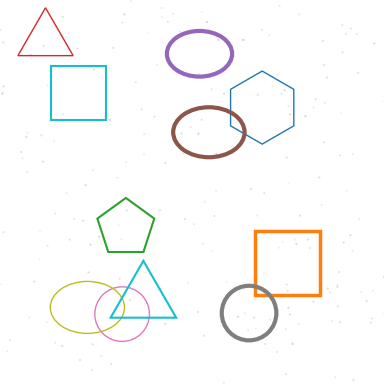[{"shape": "hexagon", "thickness": 1, "radius": 0.47, "center": [0.681, 0.721]}, {"shape": "square", "thickness": 2.5, "radius": 0.42, "center": [0.747, 0.317]}, {"shape": "pentagon", "thickness": 1.5, "radius": 0.39, "center": [0.327, 0.408]}, {"shape": "triangle", "thickness": 1, "radius": 0.41, "center": [0.118, 0.897]}, {"shape": "oval", "thickness": 3, "radius": 0.42, "center": [0.518, 0.86]}, {"shape": "oval", "thickness": 3, "radius": 0.46, "center": [0.543, 0.657]}, {"shape": "circle", "thickness": 1, "radius": 0.35, "center": [0.317, 0.184]}, {"shape": "circle", "thickness": 3, "radius": 0.35, "center": [0.647, 0.187]}, {"shape": "oval", "thickness": 1, "radius": 0.48, "center": [0.227, 0.202]}, {"shape": "square", "thickness": 1.5, "radius": 0.35, "center": [0.204, 0.759]}, {"shape": "triangle", "thickness": 1.5, "radius": 0.49, "center": [0.372, 0.224]}]